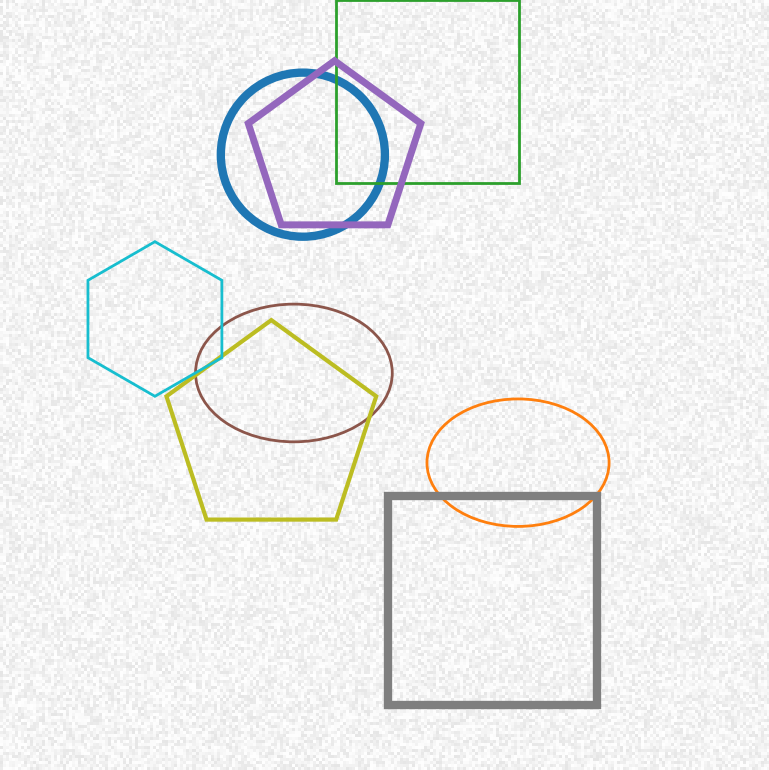[{"shape": "circle", "thickness": 3, "radius": 0.53, "center": [0.393, 0.799]}, {"shape": "oval", "thickness": 1, "radius": 0.59, "center": [0.673, 0.399]}, {"shape": "square", "thickness": 1, "radius": 0.59, "center": [0.555, 0.881]}, {"shape": "pentagon", "thickness": 2.5, "radius": 0.59, "center": [0.434, 0.803]}, {"shape": "oval", "thickness": 1, "radius": 0.64, "center": [0.382, 0.516]}, {"shape": "square", "thickness": 3, "radius": 0.68, "center": [0.639, 0.22]}, {"shape": "pentagon", "thickness": 1.5, "radius": 0.72, "center": [0.352, 0.441]}, {"shape": "hexagon", "thickness": 1, "radius": 0.5, "center": [0.201, 0.586]}]